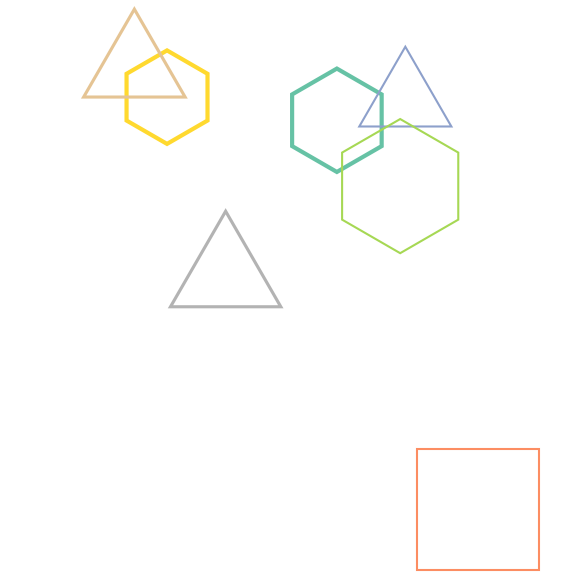[{"shape": "hexagon", "thickness": 2, "radius": 0.45, "center": [0.583, 0.791]}, {"shape": "square", "thickness": 1, "radius": 0.53, "center": [0.828, 0.117]}, {"shape": "triangle", "thickness": 1, "radius": 0.46, "center": [0.702, 0.826]}, {"shape": "hexagon", "thickness": 1, "radius": 0.58, "center": [0.693, 0.677]}, {"shape": "hexagon", "thickness": 2, "radius": 0.4, "center": [0.289, 0.831]}, {"shape": "triangle", "thickness": 1.5, "radius": 0.51, "center": [0.233, 0.882]}, {"shape": "triangle", "thickness": 1.5, "radius": 0.55, "center": [0.391, 0.523]}]